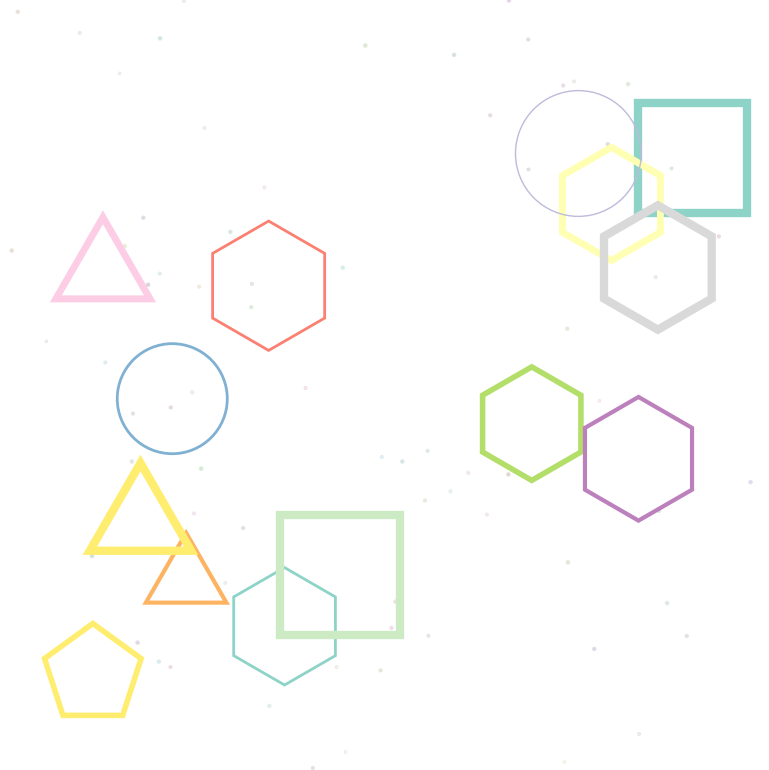[{"shape": "square", "thickness": 3, "radius": 0.36, "center": [0.899, 0.795]}, {"shape": "hexagon", "thickness": 1, "radius": 0.38, "center": [0.37, 0.187]}, {"shape": "hexagon", "thickness": 2.5, "radius": 0.37, "center": [0.794, 0.735]}, {"shape": "circle", "thickness": 0.5, "radius": 0.41, "center": [0.751, 0.801]}, {"shape": "hexagon", "thickness": 1, "radius": 0.42, "center": [0.349, 0.629]}, {"shape": "circle", "thickness": 1, "radius": 0.36, "center": [0.224, 0.482]}, {"shape": "triangle", "thickness": 1.5, "radius": 0.3, "center": [0.242, 0.248]}, {"shape": "hexagon", "thickness": 2, "radius": 0.37, "center": [0.691, 0.45]}, {"shape": "triangle", "thickness": 2.5, "radius": 0.35, "center": [0.134, 0.647]}, {"shape": "hexagon", "thickness": 3, "radius": 0.4, "center": [0.854, 0.653]}, {"shape": "hexagon", "thickness": 1.5, "radius": 0.4, "center": [0.829, 0.404]}, {"shape": "square", "thickness": 3, "radius": 0.39, "center": [0.441, 0.254]}, {"shape": "triangle", "thickness": 3, "radius": 0.38, "center": [0.182, 0.323]}, {"shape": "pentagon", "thickness": 2, "radius": 0.33, "center": [0.121, 0.124]}]